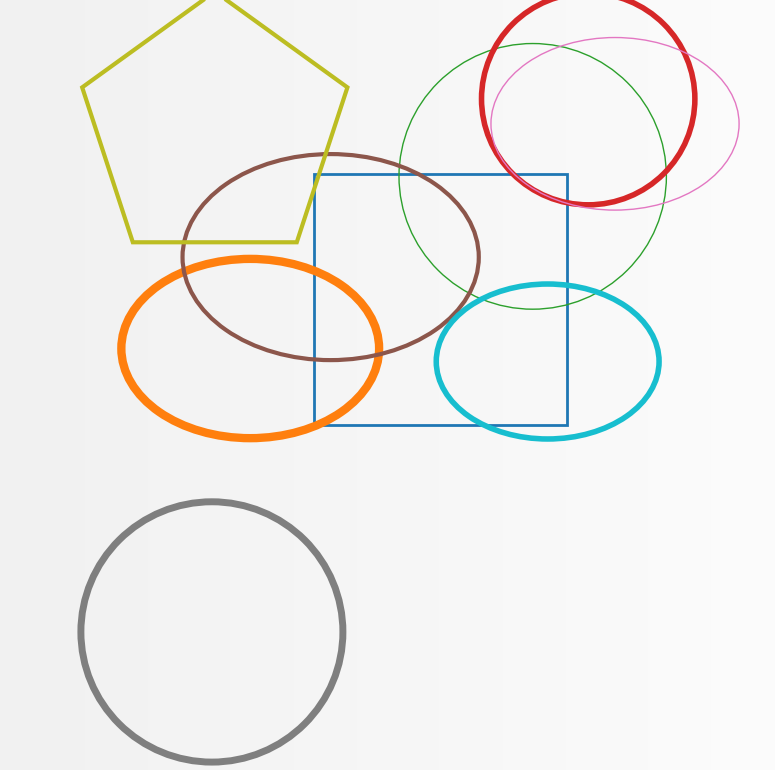[{"shape": "square", "thickness": 1, "radius": 0.81, "center": [0.568, 0.611]}, {"shape": "oval", "thickness": 3, "radius": 0.83, "center": [0.323, 0.547]}, {"shape": "circle", "thickness": 0.5, "radius": 0.86, "center": [0.687, 0.771]}, {"shape": "circle", "thickness": 2, "radius": 0.69, "center": [0.759, 0.872]}, {"shape": "oval", "thickness": 1.5, "radius": 0.96, "center": [0.427, 0.666]}, {"shape": "oval", "thickness": 0.5, "radius": 0.8, "center": [0.794, 0.839]}, {"shape": "circle", "thickness": 2.5, "radius": 0.85, "center": [0.273, 0.179]}, {"shape": "pentagon", "thickness": 1.5, "radius": 0.9, "center": [0.277, 0.831]}, {"shape": "oval", "thickness": 2, "radius": 0.72, "center": [0.707, 0.531]}]